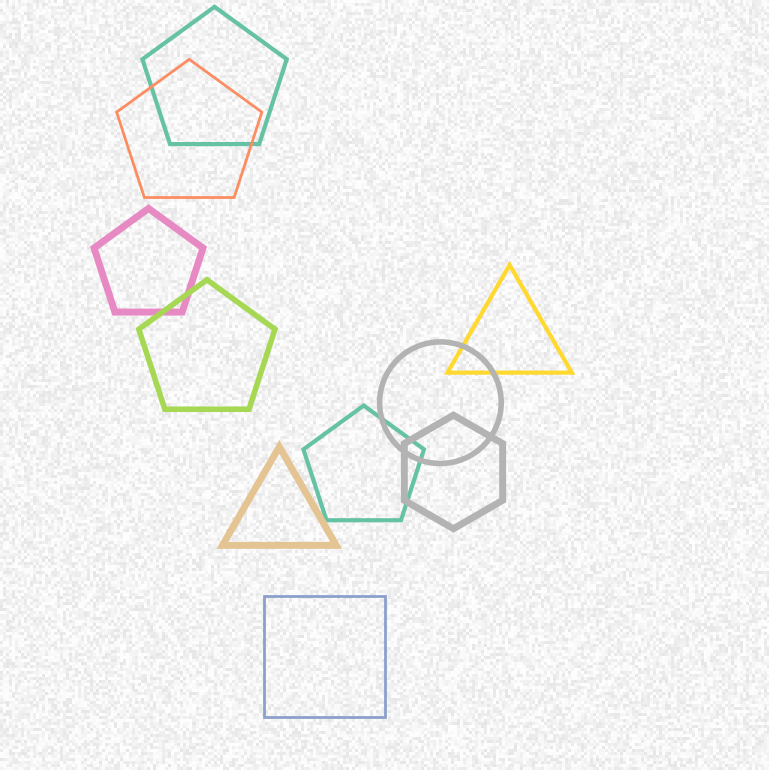[{"shape": "pentagon", "thickness": 1.5, "radius": 0.41, "center": [0.472, 0.391]}, {"shape": "pentagon", "thickness": 1.5, "radius": 0.49, "center": [0.279, 0.893]}, {"shape": "pentagon", "thickness": 1, "radius": 0.5, "center": [0.246, 0.824]}, {"shape": "square", "thickness": 1, "radius": 0.39, "center": [0.421, 0.148]}, {"shape": "pentagon", "thickness": 2.5, "radius": 0.37, "center": [0.193, 0.655]}, {"shape": "pentagon", "thickness": 2, "radius": 0.46, "center": [0.269, 0.544]}, {"shape": "triangle", "thickness": 1.5, "radius": 0.47, "center": [0.662, 0.563]}, {"shape": "triangle", "thickness": 2.5, "radius": 0.43, "center": [0.363, 0.334]}, {"shape": "circle", "thickness": 2, "radius": 0.39, "center": [0.572, 0.477]}, {"shape": "hexagon", "thickness": 2.5, "radius": 0.37, "center": [0.589, 0.387]}]